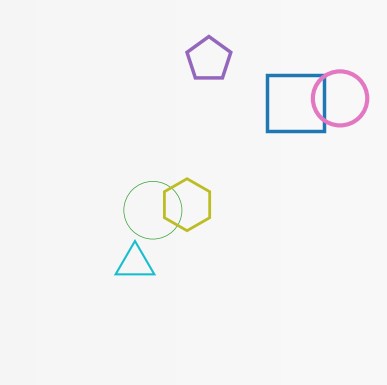[{"shape": "square", "thickness": 2.5, "radius": 0.36, "center": [0.762, 0.733]}, {"shape": "circle", "thickness": 0.5, "radius": 0.37, "center": [0.395, 0.454]}, {"shape": "pentagon", "thickness": 2.5, "radius": 0.3, "center": [0.539, 0.846]}, {"shape": "circle", "thickness": 3, "radius": 0.35, "center": [0.878, 0.744]}, {"shape": "hexagon", "thickness": 2, "radius": 0.34, "center": [0.483, 0.468]}, {"shape": "triangle", "thickness": 1.5, "radius": 0.29, "center": [0.348, 0.316]}]